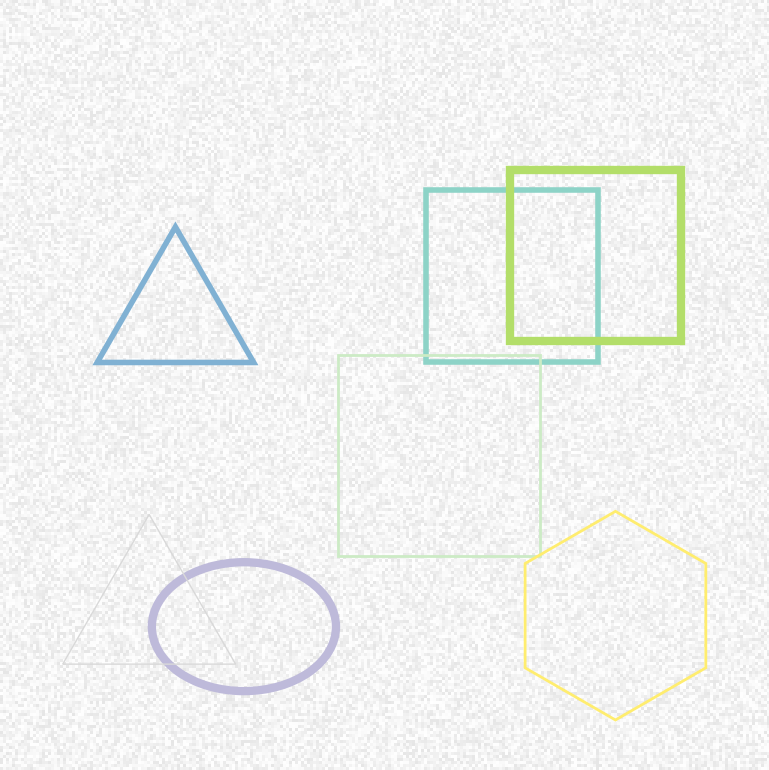[{"shape": "square", "thickness": 2, "radius": 0.56, "center": [0.665, 0.642]}, {"shape": "oval", "thickness": 3, "radius": 0.6, "center": [0.317, 0.186]}, {"shape": "triangle", "thickness": 2, "radius": 0.59, "center": [0.228, 0.588]}, {"shape": "square", "thickness": 3, "radius": 0.55, "center": [0.774, 0.668]}, {"shape": "triangle", "thickness": 0.5, "radius": 0.65, "center": [0.194, 0.202]}, {"shape": "square", "thickness": 1, "radius": 0.65, "center": [0.57, 0.408]}, {"shape": "hexagon", "thickness": 1, "radius": 0.68, "center": [0.799, 0.2]}]